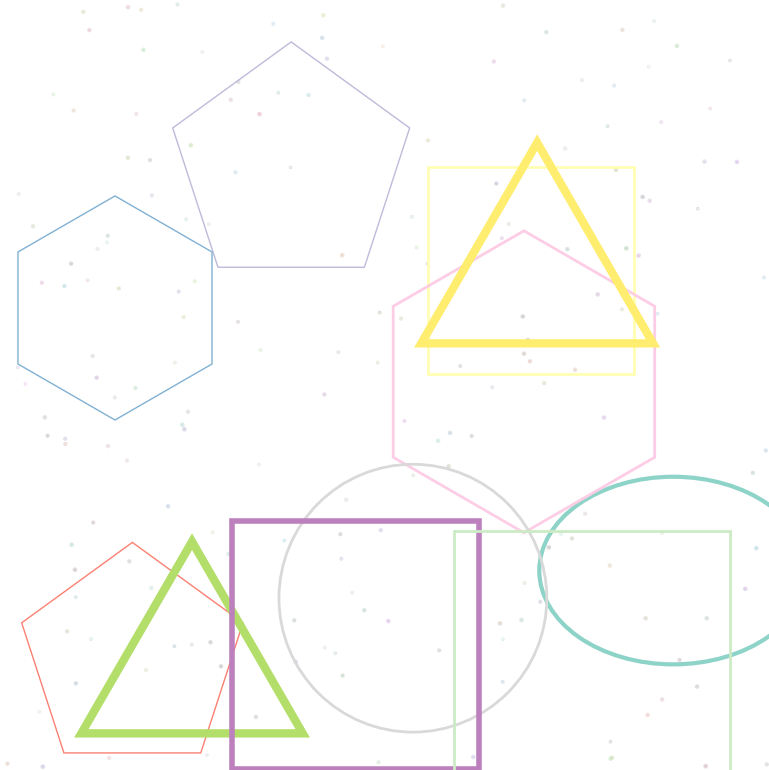[{"shape": "oval", "thickness": 1.5, "radius": 0.87, "center": [0.874, 0.259]}, {"shape": "square", "thickness": 1, "radius": 0.67, "center": [0.69, 0.649]}, {"shape": "pentagon", "thickness": 0.5, "radius": 0.81, "center": [0.378, 0.784]}, {"shape": "pentagon", "thickness": 0.5, "radius": 0.76, "center": [0.172, 0.144]}, {"shape": "hexagon", "thickness": 0.5, "radius": 0.73, "center": [0.149, 0.6]}, {"shape": "triangle", "thickness": 3, "radius": 0.83, "center": [0.249, 0.131]}, {"shape": "hexagon", "thickness": 1, "radius": 0.98, "center": [0.68, 0.504]}, {"shape": "circle", "thickness": 1, "radius": 0.87, "center": [0.536, 0.223]}, {"shape": "square", "thickness": 2, "radius": 0.8, "center": [0.462, 0.162]}, {"shape": "square", "thickness": 1, "radius": 0.9, "center": [0.769, 0.131]}, {"shape": "triangle", "thickness": 3, "radius": 0.87, "center": [0.698, 0.641]}]